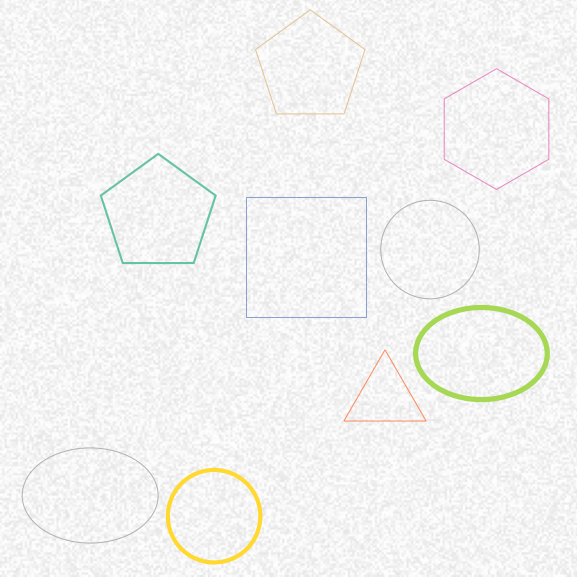[{"shape": "pentagon", "thickness": 1, "radius": 0.52, "center": [0.274, 0.628]}, {"shape": "triangle", "thickness": 0.5, "radius": 0.41, "center": [0.667, 0.311]}, {"shape": "square", "thickness": 0.5, "radius": 0.52, "center": [0.53, 0.554]}, {"shape": "hexagon", "thickness": 0.5, "radius": 0.52, "center": [0.86, 0.776]}, {"shape": "oval", "thickness": 2.5, "radius": 0.57, "center": [0.834, 0.387]}, {"shape": "circle", "thickness": 2, "radius": 0.4, "center": [0.371, 0.105]}, {"shape": "pentagon", "thickness": 0.5, "radius": 0.5, "center": [0.537, 0.883]}, {"shape": "oval", "thickness": 0.5, "radius": 0.59, "center": [0.156, 0.141]}, {"shape": "circle", "thickness": 0.5, "radius": 0.43, "center": [0.745, 0.567]}]